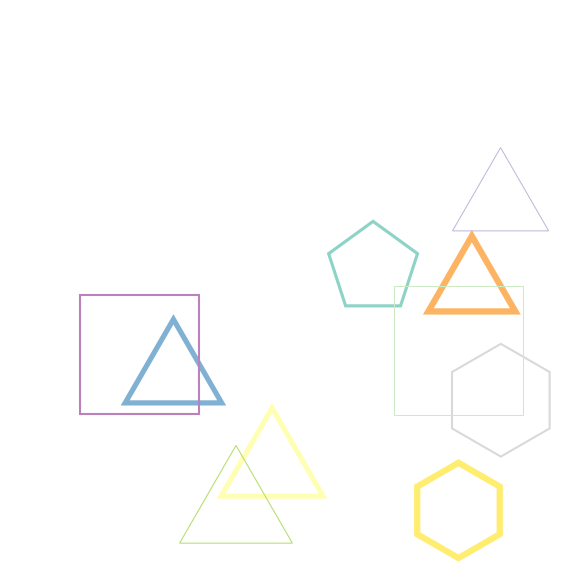[{"shape": "pentagon", "thickness": 1.5, "radius": 0.4, "center": [0.646, 0.535]}, {"shape": "triangle", "thickness": 2.5, "radius": 0.51, "center": [0.471, 0.191]}, {"shape": "triangle", "thickness": 0.5, "radius": 0.48, "center": [0.867, 0.647]}, {"shape": "triangle", "thickness": 2.5, "radius": 0.48, "center": [0.3, 0.35]}, {"shape": "triangle", "thickness": 3, "radius": 0.44, "center": [0.817, 0.503]}, {"shape": "triangle", "thickness": 0.5, "radius": 0.56, "center": [0.409, 0.115]}, {"shape": "hexagon", "thickness": 1, "radius": 0.49, "center": [0.867, 0.306]}, {"shape": "square", "thickness": 1, "radius": 0.51, "center": [0.242, 0.385]}, {"shape": "square", "thickness": 0.5, "radius": 0.56, "center": [0.794, 0.392]}, {"shape": "hexagon", "thickness": 3, "radius": 0.41, "center": [0.794, 0.115]}]